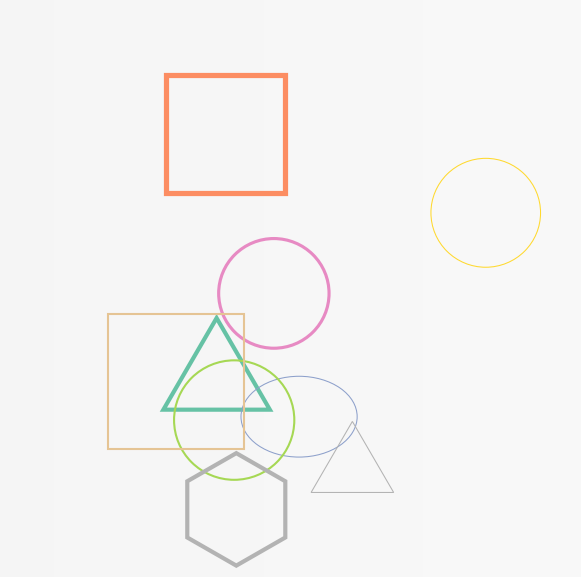[{"shape": "triangle", "thickness": 2, "radius": 0.53, "center": [0.373, 0.343]}, {"shape": "square", "thickness": 2.5, "radius": 0.51, "center": [0.387, 0.767]}, {"shape": "oval", "thickness": 0.5, "radius": 0.5, "center": [0.515, 0.278]}, {"shape": "circle", "thickness": 1.5, "radius": 0.47, "center": [0.471, 0.491]}, {"shape": "circle", "thickness": 1, "radius": 0.52, "center": [0.403, 0.272]}, {"shape": "circle", "thickness": 0.5, "radius": 0.47, "center": [0.836, 0.631]}, {"shape": "square", "thickness": 1, "radius": 0.58, "center": [0.303, 0.338]}, {"shape": "hexagon", "thickness": 2, "radius": 0.49, "center": [0.407, 0.117]}, {"shape": "triangle", "thickness": 0.5, "radius": 0.41, "center": [0.606, 0.187]}]